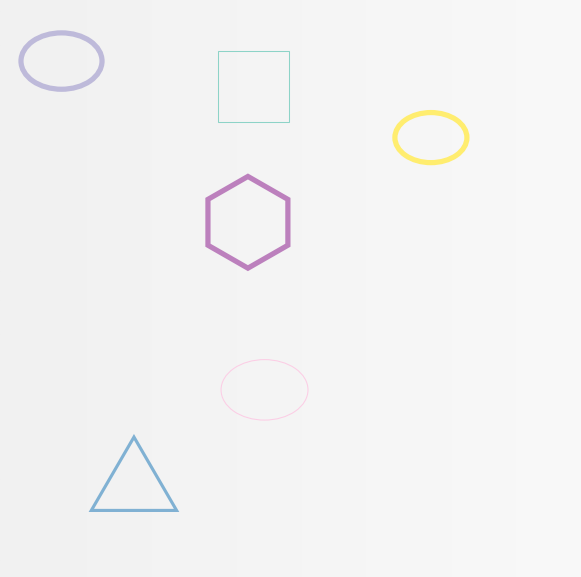[{"shape": "square", "thickness": 0.5, "radius": 0.31, "center": [0.436, 0.849]}, {"shape": "oval", "thickness": 2.5, "radius": 0.35, "center": [0.106, 0.893]}, {"shape": "triangle", "thickness": 1.5, "radius": 0.42, "center": [0.23, 0.158]}, {"shape": "oval", "thickness": 0.5, "radius": 0.37, "center": [0.455, 0.324]}, {"shape": "hexagon", "thickness": 2.5, "radius": 0.4, "center": [0.427, 0.614]}, {"shape": "oval", "thickness": 2.5, "radius": 0.31, "center": [0.741, 0.761]}]